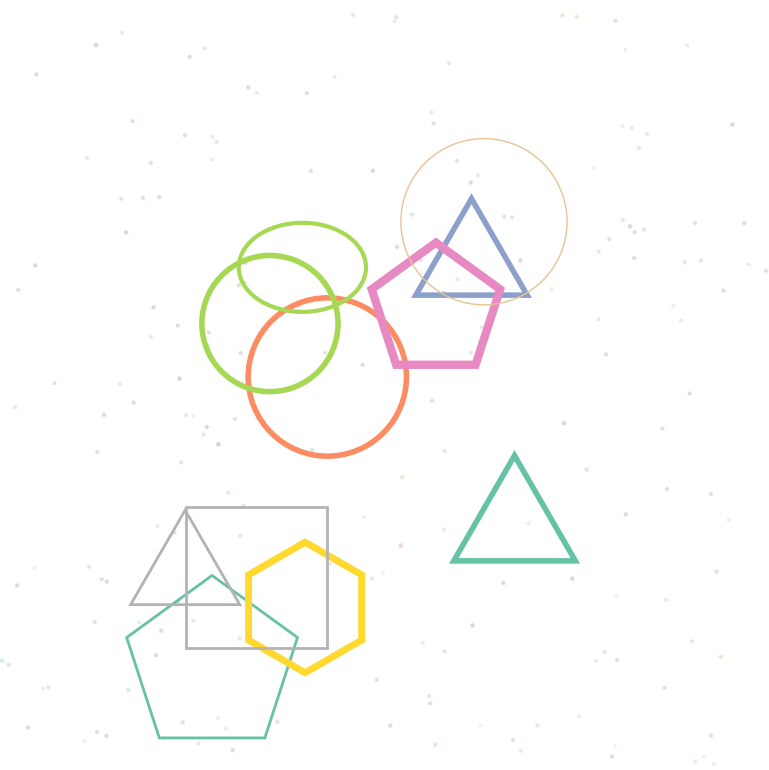[{"shape": "triangle", "thickness": 2, "radius": 0.46, "center": [0.668, 0.317]}, {"shape": "pentagon", "thickness": 1, "radius": 0.58, "center": [0.275, 0.136]}, {"shape": "circle", "thickness": 2, "radius": 0.51, "center": [0.425, 0.51]}, {"shape": "triangle", "thickness": 2, "radius": 0.42, "center": [0.612, 0.658]}, {"shape": "pentagon", "thickness": 3, "radius": 0.44, "center": [0.566, 0.597]}, {"shape": "circle", "thickness": 2, "radius": 0.44, "center": [0.351, 0.58]}, {"shape": "oval", "thickness": 1.5, "radius": 0.41, "center": [0.393, 0.653]}, {"shape": "hexagon", "thickness": 2.5, "radius": 0.42, "center": [0.396, 0.211]}, {"shape": "circle", "thickness": 0.5, "radius": 0.54, "center": [0.628, 0.712]}, {"shape": "square", "thickness": 1, "radius": 0.46, "center": [0.333, 0.25]}, {"shape": "triangle", "thickness": 1, "radius": 0.41, "center": [0.24, 0.256]}]